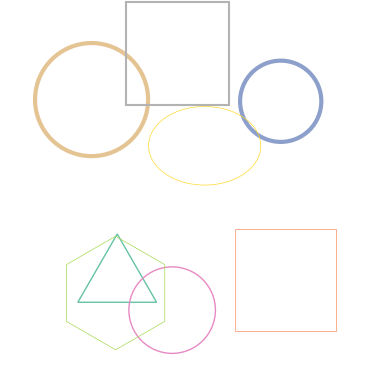[{"shape": "triangle", "thickness": 1, "radius": 0.59, "center": [0.304, 0.274]}, {"shape": "square", "thickness": 0.5, "radius": 0.66, "center": [0.742, 0.273]}, {"shape": "circle", "thickness": 3, "radius": 0.53, "center": [0.729, 0.737]}, {"shape": "circle", "thickness": 1, "radius": 0.56, "center": [0.447, 0.194]}, {"shape": "hexagon", "thickness": 0.5, "radius": 0.74, "center": [0.3, 0.239]}, {"shape": "oval", "thickness": 0.5, "radius": 0.73, "center": [0.532, 0.621]}, {"shape": "circle", "thickness": 3, "radius": 0.73, "center": [0.238, 0.741]}, {"shape": "square", "thickness": 1.5, "radius": 0.67, "center": [0.462, 0.86]}]